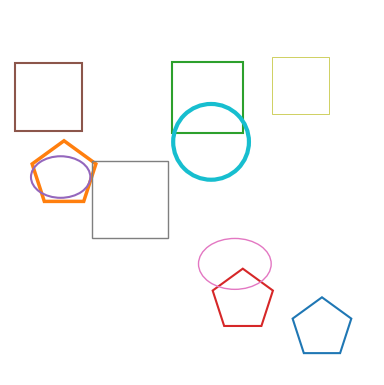[{"shape": "pentagon", "thickness": 1.5, "radius": 0.4, "center": [0.836, 0.148]}, {"shape": "pentagon", "thickness": 2.5, "radius": 0.44, "center": [0.166, 0.547]}, {"shape": "square", "thickness": 1.5, "radius": 0.46, "center": [0.539, 0.746]}, {"shape": "pentagon", "thickness": 1.5, "radius": 0.41, "center": [0.631, 0.22]}, {"shape": "oval", "thickness": 1.5, "radius": 0.39, "center": [0.158, 0.54]}, {"shape": "square", "thickness": 1.5, "radius": 0.44, "center": [0.126, 0.748]}, {"shape": "oval", "thickness": 1, "radius": 0.47, "center": [0.61, 0.315]}, {"shape": "square", "thickness": 1, "radius": 0.49, "center": [0.338, 0.482]}, {"shape": "square", "thickness": 0.5, "radius": 0.37, "center": [0.779, 0.777]}, {"shape": "circle", "thickness": 3, "radius": 0.49, "center": [0.548, 0.632]}]